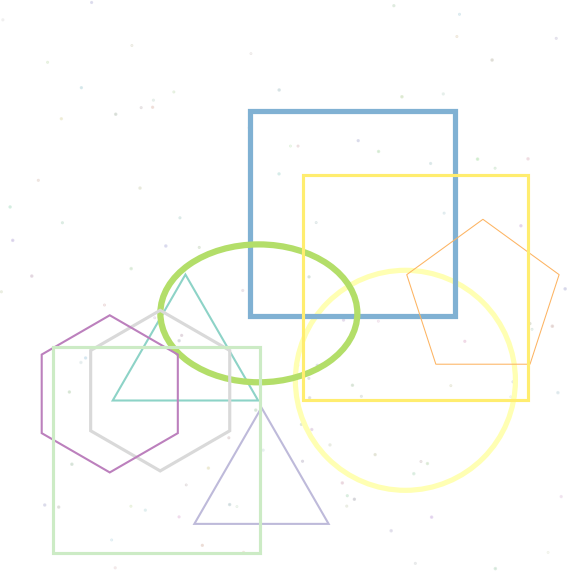[{"shape": "triangle", "thickness": 1, "radius": 0.73, "center": [0.321, 0.378]}, {"shape": "circle", "thickness": 2.5, "radius": 0.95, "center": [0.702, 0.341]}, {"shape": "triangle", "thickness": 1, "radius": 0.67, "center": [0.453, 0.159]}, {"shape": "square", "thickness": 2.5, "radius": 0.89, "center": [0.611, 0.63]}, {"shape": "pentagon", "thickness": 0.5, "radius": 0.69, "center": [0.836, 0.481]}, {"shape": "oval", "thickness": 3, "radius": 0.85, "center": [0.448, 0.457]}, {"shape": "hexagon", "thickness": 1.5, "radius": 0.7, "center": [0.277, 0.323]}, {"shape": "hexagon", "thickness": 1, "radius": 0.68, "center": [0.19, 0.317]}, {"shape": "square", "thickness": 1.5, "radius": 0.89, "center": [0.271, 0.219]}, {"shape": "square", "thickness": 1.5, "radius": 0.97, "center": [0.72, 0.501]}]